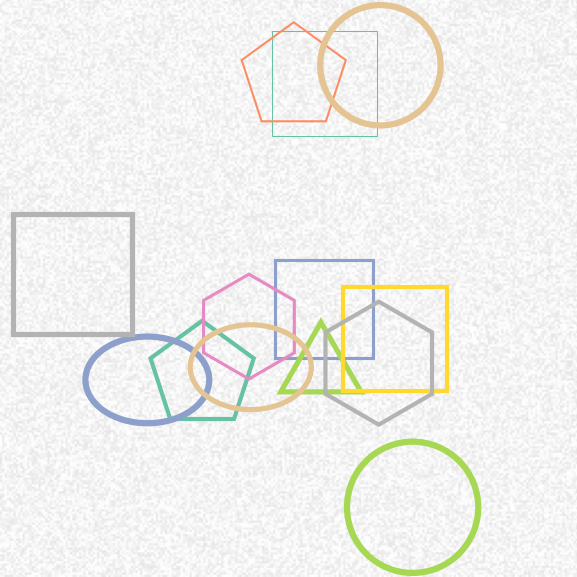[{"shape": "square", "thickness": 0.5, "radius": 0.45, "center": [0.562, 0.855]}, {"shape": "pentagon", "thickness": 2, "radius": 0.47, "center": [0.35, 0.35]}, {"shape": "pentagon", "thickness": 1, "radius": 0.47, "center": [0.509, 0.866]}, {"shape": "square", "thickness": 1.5, "radius": 0.43, "center": [0.561, 0.464]}, {"shape": "oval", "thickness": 3, "radius": 0.54, "center": [0.255, 0.341]}, {"shape": "hexagon", "thickness": 1.5, "radius": 0.45, "center": [0.431, 0.434]}, {"shape": "circle", "thickness": 3, "radius": 0.57, "center": [0.715, 0.121]}, {"shape": "triangle", "thickness": 2.5, "radius": 0.4, "center": [0.556, 0.361]}, {"shape": "square", "thickness": 2, "radius": 0.45, "center": [0.684, 0.412]}, {"shape": "circle", "thickness": 3, "radius": 0.52, "center": [0.659, 0.886]}, {"shape": "oval", "thickness": 2.5, "radius": 0.52, "center": [0.434, 0.363]}, {"shape": "hexagon", "thickness": 2, "radius": 0.53, "center": [0.656, 0.37]}, {"shape": "square", "thickness": 2.5, "radius": 0.52, "center": [0.126, 0.524]}]